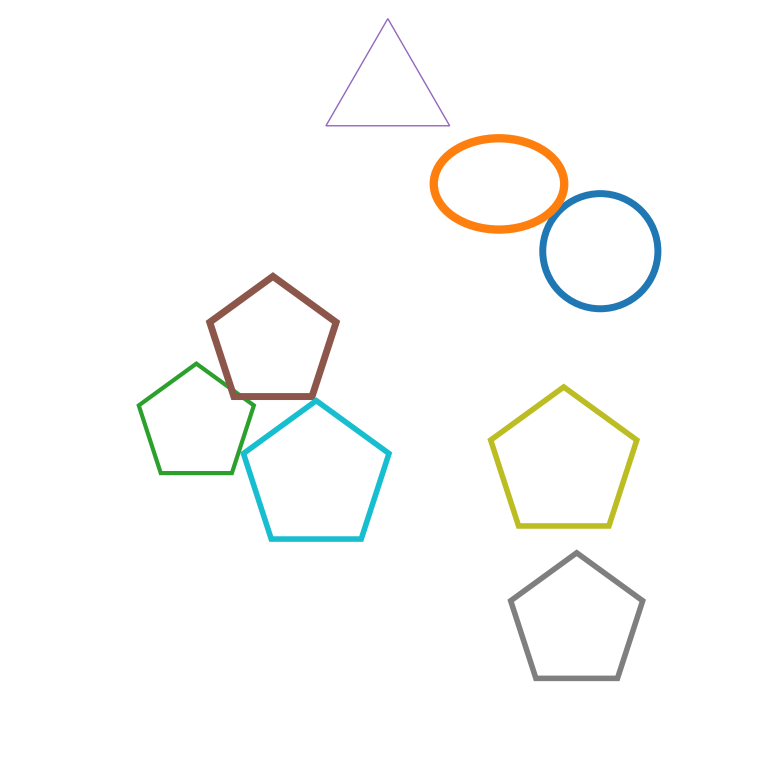[{"shape": "circle", "thickness": 2.5, "radius": 0.37, "center": [0.78, 0.674]}, {"shape": "oval", "thickness": 3, "radius": 0.42, "center": [0.648, 0.761]}, {"shape": "pentagon", "thickness": 1.5, "radius": 0.39, "center": [0.255, 0.449]}, {"shape": "triangle", "thickness": 0.5, "radius": 0.46, "center": [0.504, 0.883]}, {"shape": "pentagon", "thickness": 2.5, "radius": 0.43, "center": [0.354, 0.555]}, {"shape": "pentagon", "thickness": 2, "radius": 0.45, "center": [0.749, 0.192]}, {"shape": "pentagon", "thickness": 2, "radius": 0.5, "center": [0.732, 0.398]}, {"shape": "pentagon", "thickness": 2, "radius": 0.5, "center": [0.411, 0.38]}]